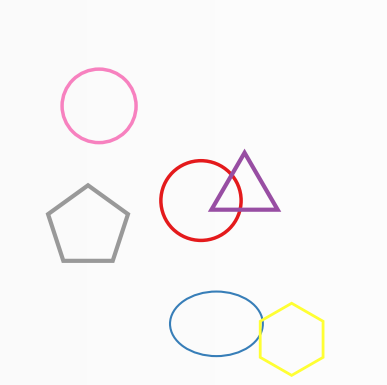[{"shape": "circle", "thickness": 2.5, "radius": 0.52, "center": [0.519, 0.479]}, {"shape": "oval", "thickness": 1.5, "radius": 0.6, "center": [0.559, 0.159]}, {"shape": "triangle", "thickness": 3, "radius": 0.49, "center": [0.631, 0.505]}, {"shape": "hexagon", "thickness": 2, "radius": 0.47, "center": [0.753, 0.119]}, {"shape": "circle", "thickness": 2.5, "radius": 0.48, "center": [0.256, 0.725]}, {"shape": "pentagon", "thickness": 3, "radius": 0.54, "center": [0.227, 0.41]}]